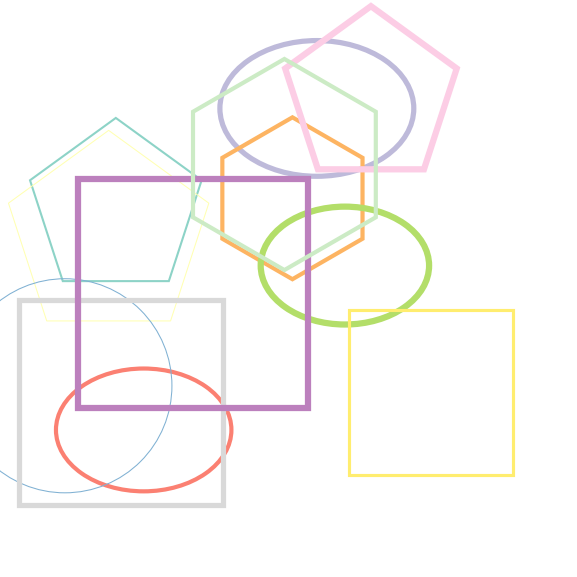[{"shape": "pentagon", "thickness": 1, "radius": 0.78, "center": [0.201, 0.639]}, {"shape": "pentagon", "thickness": 0.5, "radius": 0.91, "center": [0.188, 0.591]}, {"shape": "oval", "thickness": 2.5, "radius": 0.84, "center": [0.549, 0.811]}, {"shape": "oval", "thickness": 2, "radius": 0.76, "center": [0.249, 0.255]}, {"shape": "circle", "thickness": 0.5, "radius": 0.93, "center": [0.112, 0.331]}, {"shape": "hexagon", "thickness": 2, "radius": 0.7, "center": [0.506, 0.656]}, {"shape": "oval", "thickness": 3, "radius": 0.73, "center": [0.597, 0.539]}, {"shape": "pentagon", "thickness": 3, "radius": 0.78, "center": [0.642, 0.832]}, {"shape": "square", "thickness": 2.5, "radius": 0.88, "center": [0.209, 0.302]}, {"shape": "square", "thickness": 3, "radius": 1.0, "center": [0.334, 0.491]}, {"shape": "hexagon", "thickness": 2, "radius": 0.91, "center": [0.492, 0.714]}, {"shape": "square", "thickness": 1.5, "radius": 0.71, "center": [0.746, 0.319]}]